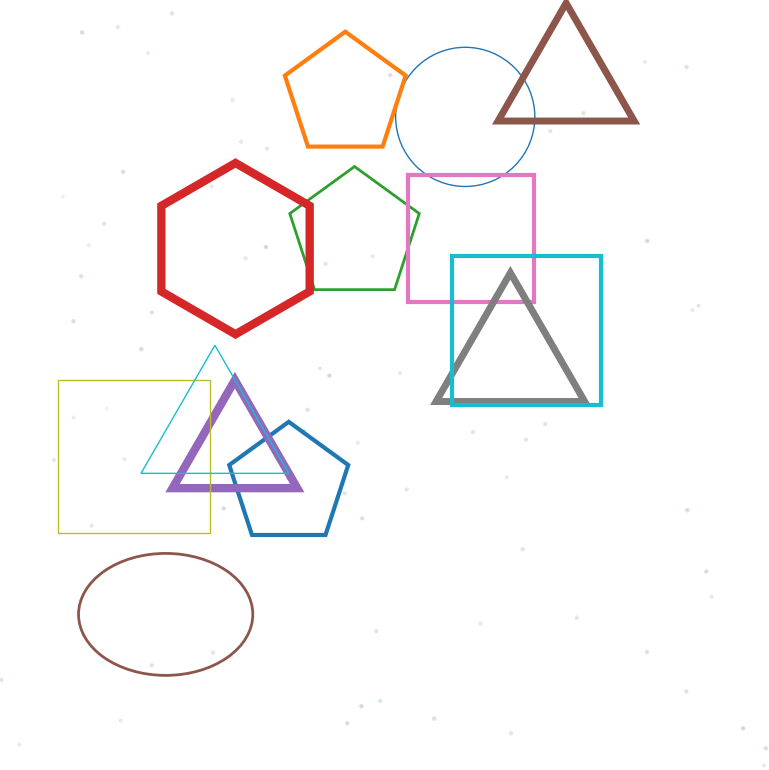[{"shape": "pentagon", "thickness": 1.5, "radius": 0.41, "center": [0.375, 0.371]}, {"shape": "circle", "thickness": 0.5, "radius": 0.45, "center": [0.604, 0.848]}, {"shape": "pentagon", "thickness": 1.5, "radius": 0.41, "center": [0.448, 0.876]}, {"shape": "pentagon", "thickness": 1, "radius": 0.44, "center": [0.46, 0.695]}, {"shape": "hexagon", "thickness": 3, "radius": 0.56, "center": [0.306, 0.677]}, {"shape": "triangle", "thickness": 3, "radius": 0.47, "center": [0.305, 0.413]}, {"shape": "triangle", "thickness": 2.5, "radius": 0.51, "center": [0.735, 0.894]}, {"shape": "oval", "thickness": 1, "radius": 0.57, "center": [0.215, 0.202]}, {"shape": "square", "thickness": 1.5, "radius": 0.41, "center": [0.612, 0.69]}, {"shape": "triangle", "thickness": 2.5, "radius": 0.56, "center": [0.663, 0.534]}, {"shape": "square", "thickness": 0.5, "radius": 0.5, "center": [0.174, 0.407]}, {"shape": "square", "thickness": 1.5, "radius": 0.48, "center": [0.683, 0.571]}, {"shape": "triangle", "thickness": 0.5, "radius": 0.55, "center": [0.279, 0.441]}]